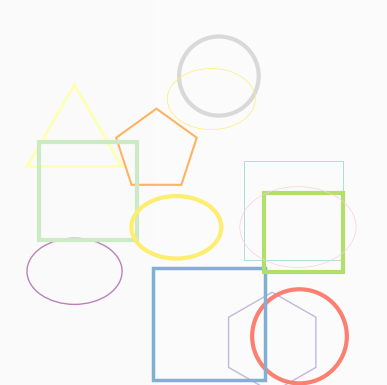[{"shape": "square", "thickness": 0.5, "radius": 0.64, "center": [0.758, 0.453]}, {"shape": "triangle", "thickness": 2, "radius": 0.71, "center": [0.192, 0.638]}, {"shape": "hexagon", "thickness": 1, "radius": 0.65, "center": [0.703, 0.111]}, {"shape": "circle", "thickness": 3, "radius": 0.61, "center": [0.773, 0.127]}, {"shape": "square", "thickness": 2.5, "radius": 0.73, "center": [0.539, 0.159]}, {"shape": "pentagon", "thickness": 1.5, "radius": 0.55, "center": [0.404, 0.608]}, {"shape": "square", "thickness": 3, "radius": 0.51, "center": [0.783, 0.396]}, {"shape": "oval", "thickness": 0.5, "radius": 0.75, "center": [0.769, 0.41]}, {"shape": "circle", "thickness": 3, "radius": 0.51, "center": [0.565, 0.802]}, {"shape": "oval", "thickness": 1, "radius": 0.61, "center": [0.192, 0.295]}, {"shape": "square", "thickness": 3, "radius": 0.63, "center": [0.228, 0.504]}, {"shape": "oval", "thickness": 3, "radius": 0.58, "center": [0.455, 0.41]}, {"shape": "oval", "thickness": 0.5, "radius": 0.57, "center": [0.545, 0.743]}]